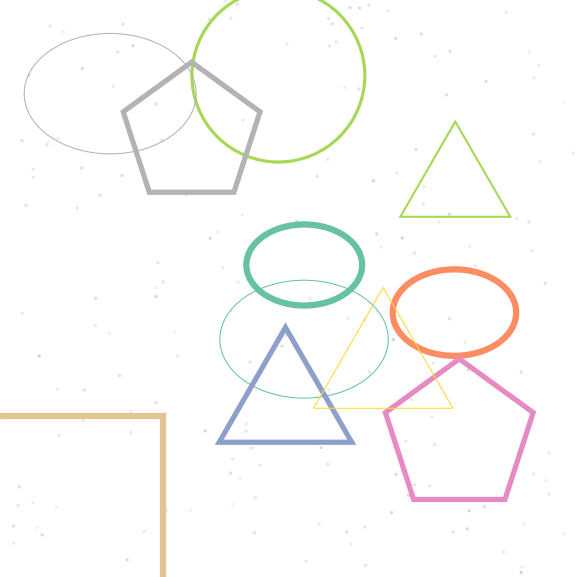[{"shape": "oval", "thickness": 0.5, "radius": 0.73, "center": [0.526, 0.412]}, {"shape": "oval", "thickness": 3, "radius": 0.5, "center": [0.527, 0.54]}, {"shape": "oval", "thickness": 3, "radius": 0.53, "center": [0.787, 0.458]}, {"shape": "triangle", "thickness": 2.5, "radius": 0.66, "center": [0.494, 0.3]}, {"shape": "pentagon", "thickness": 2.5, "radius": 0.67, "center": [0.795, 0.243]}, {"shape": "circle", "thickness": 1.5, "radius": 0.75, "center": [0.482, 0.868]}, {"shape": "triangle", "thickness": 1, "radius": 0.55, "center": [0.788, 0.679]}, {"shape": "triangle", "thickness": 0.5, "radius": 0.7, "center": [0.664, 0.362]}, {"shape": "square", "thickness": 3, "radius": 0.74, "center": [0.135, 0.131]}, {"shape": "oval", "thickness": 0.5, "radius": 0.74, "center": [0.191, 0.837]}, {"shape": "pentagon", "thickness": 2.5, "radius": 0.62, "center": [0.332, 0.767]}]